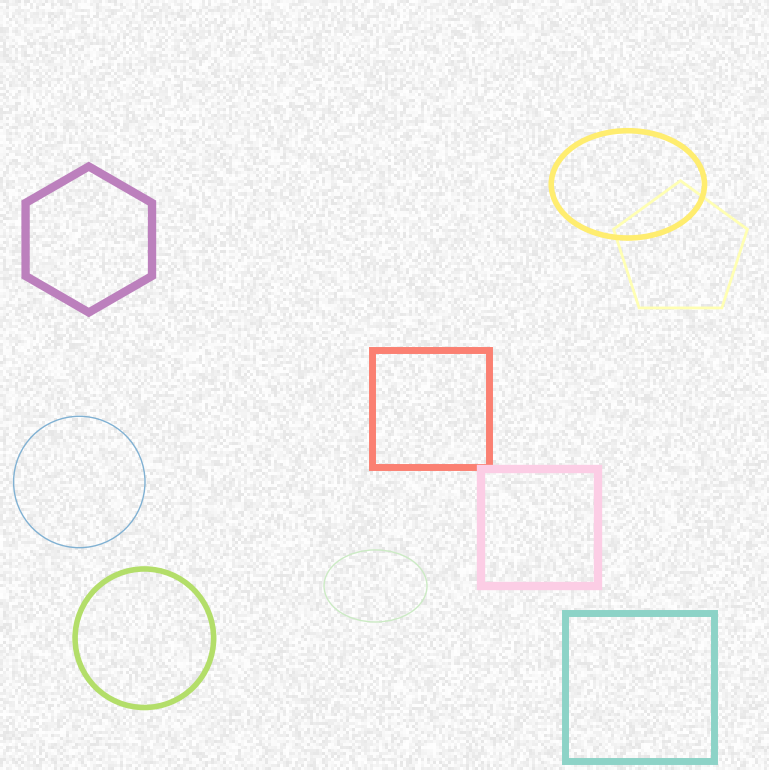[{"shape": "square", "thickness": 2.5, "radius": 0.48, "center": [0.831, 0.108]}, {"shape": "pentagon", "thickness": 1, "radius": 0.46, "center": [0.884, 0.674]}, {"shape": "square", "thickness": 2.5, "radius": 0.38, "center": [0.559, 0.47]}, {"shape": "circle", "thickness": 0.5, "radius": 0.43, "center": [0.103, 0.374]}, {"shape": "circle", "thickness": 2, "radius": 0.45, "center": [0.187, 0.171]}, {"shape": "square", "thickness": 3, "radius": 0.38, "center": [0.7, 0.316]}, {"shape": "hexagon", "thickness": 3, "radius": 0.47, "center": [0.115, 0.689]}, {"shape": "oval", "thickness": 0.5, "radius": 0.33, "center": [0.488, 0.239]}, {"shape": "oval", "thickness": 2, "radius": 0.5, "center": [0.815, 0.761]}]